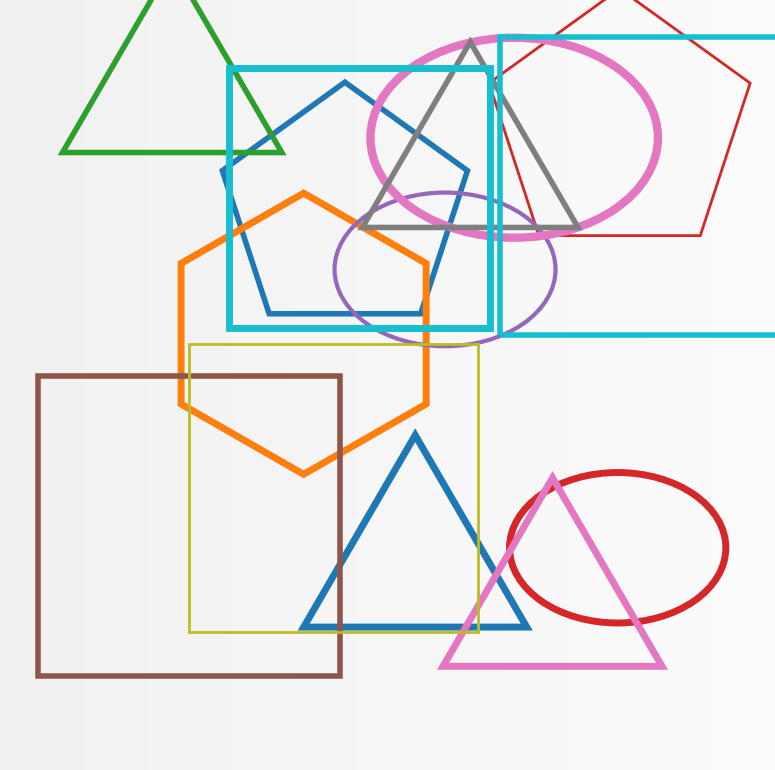[{"shape": "triangle", "thickness": 2.5, "radius": 0.83, "center": [0.536, 0.269]}, {"shape": "pentagon", "thickness": 2, "radius": 0.83, "center": [0.445, 0.727]}, {"shape": "hexagon", "thickness": 2.5, "radius": 0.91, "center": [0.392, 0.567]}, {"shape": "triangle", "thickness": 2, "radius": 0.82, "center": [0.222, 0.884]}, {"shape": "oval", "thickness": 2.5, "radius": 0.7, "center": [0.797, 0.289]}, {"shape": "pentagon", "thickness": 1, "radius": 0.89, "center": [0.799, 0.837]}, {"shape": "oval", "thickness": 1.5, "radius": 0.71, "center": [0.574, 0.65]}, {"shape": "square", "thickness": 2, "radius": 0.97, "center": [0.244, 0.317]}, {"shape": "triangle", "thickness": 2.5, "radius": 0.82, "center": [0.713, 0.216]}, {"shape": "oval", "thickness": 3, "radius": 0.93, "center": [0.663, 0.821]}, {"shape": "triangle", "thickness": 2, "radius": 0.8, "center": [0.607, 0.785]}, {"shape": "square", "thickness": 1, "radius": 0.93, "center": [0.43, 0.366]}, {"shape": "square", "thickness": 2.5, "radius": 0.84, "center": [0.464, 0.743]}, {"shape": "square", "thickness": 2, "radius": 0.97, "center": [0.839, 0.759]}]